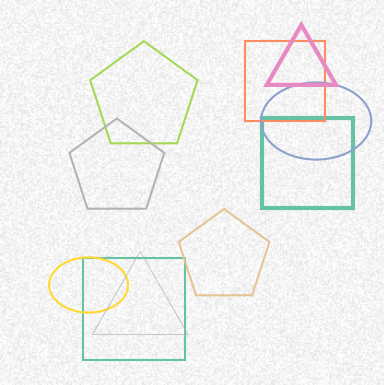[{"shape": "square", "thickness": 1.5, "radius": 0.66, "center": [0.348, 0.196]}, {"shape": "square", "thickness": 3, "radius": 0.59, "center": [0.798, 0.576]}, {"shape": "square", "thickness": 1.5, "radius": 0.52, "center": [0.741, 0.79]}, {"shape": "oval", "thickness": 1.5, "radius": 0.72, "center": [0.821, 0.686]}, {"shape": "triangle", "thickness": 3, "radius": 0.52, "center": [0.783, 0.831]}, {"shape": "pentagon", "thickness": 1.5, "radius": 0.73, "center": [0.374, 0.746]}, {"shape": "oval", "thickness": 1.5, "radius": 0.51, "center": [0.23, 0.26]}, {"shape": "pentagon", "thickness": 1.5, "radius": 0.62, "center": [0.582, 0.333]}, {"shape": "triangle", "thickness": 0.5, "radius": 0.72, "center": [0.364, 0.203]}, {"shape": "pentagon", "thickness": 1.5, "radius": 0.65, "center": [0.303, 0.563]}]